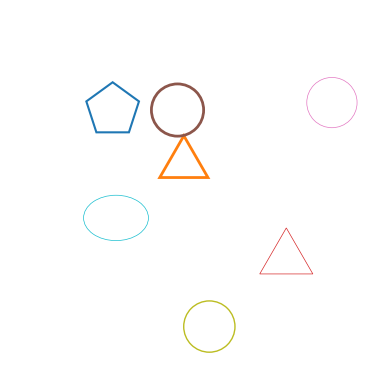[{"shape": "pentagon", "thickness": 1.5, "radius": 0.36, "center": [0.293, 0.714]}, {"shape": "triangle", "thickness": 2, "radius": 0.36, "center": [0.478, 0.575]}, {"shape": "triangle", "thickness": 0.5, "radius": 0.4, "center": [0.744, 0.328]}, {"shape": "circle", "thickness": 2, "radius": 0.34, "center": [0.461, 0.714]}, {"shape": "circle", "thickness": 0.5, "radius": 0.33, "center": [0.862, 0.734]}, {"shape": "circle", "thickness": 1, "radius": 0.33, "center": [0.544, 0.152]}, {"shape": "oval", "thickness": 0.5, "radius": 0.42, "center": [0.301, 0.434]}]